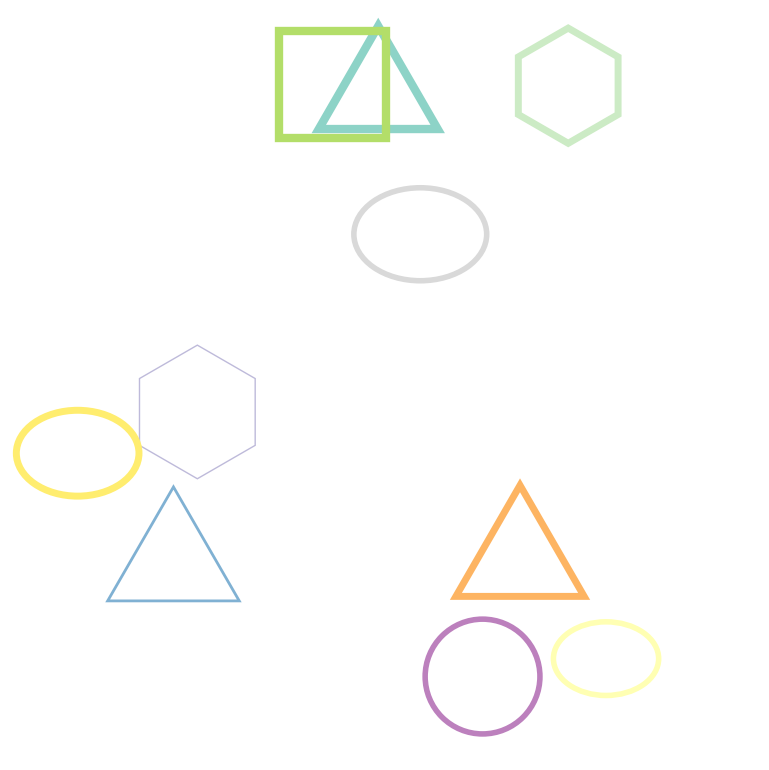[{"shape": "triangle", "thickness": 3, "radius": 0.45, "center": [0.491, 0.877]}, {"shape": "oval", "thickness": 2, "radius": 0.34, "center": [0.787, 0.145]}, {"shape": "hexagon", "thickness": 0.5, "radius": 0.43, "center": [0.256, 0.465]}, {"shape": "triangle", "thickness": 1, "radius": 0.49, "center": [0.225, 0.269]}, {"shape": "triangle", "thickness": 2.5, "radius": 0.48, "center": [0.675, 0.274]}, {"shape": "square", "thickness": 3, "radius": 0.35, "center": [0.432, 0.89]}, {"shape": "oval", "thickness": 2, "radius": 0.43, "center": [0.546, 0.696]}, {"shape": "circle", "thickness": 2, "radius": 0.37, "center": [0.627, 0.121]}, {"shape": "hexagon", "thickness": 2.5, "radius": 0.37, "center": [0.738, 0.889]}, {"shape": "oval", "thickness": 2.5, "radius": 0.4, "center": [0.101, 0.411]}]